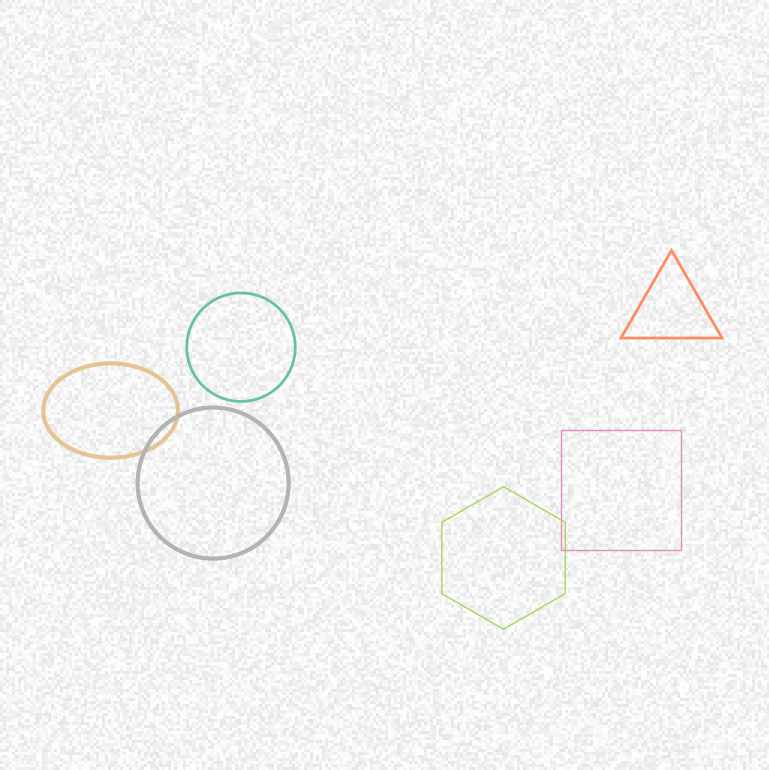[{"shape": "circle", "thickness": 1, "radius": 0.35, "center": [0.313, 0.549]}, {"shape": "triangle", "thickness": 1, "radius": 0.38, "center": [0.872, 0.599]}, {"shape": "square", "thickness": 0.5, "radius": 0.39, "center": [0.807, 0.364]}, {"shape": "hexagon", "thickness": 0.5, "radius": 0.46, "center": [0.654, 0.275]}, {"shape": "oval", "thickness": 1.5, "radius": 0.44, "center": [0.144, 0.467]}, {"shape": "circle", "thickness": 1.5, "radius": 0.49, "center": [0.277, 0.373]}]